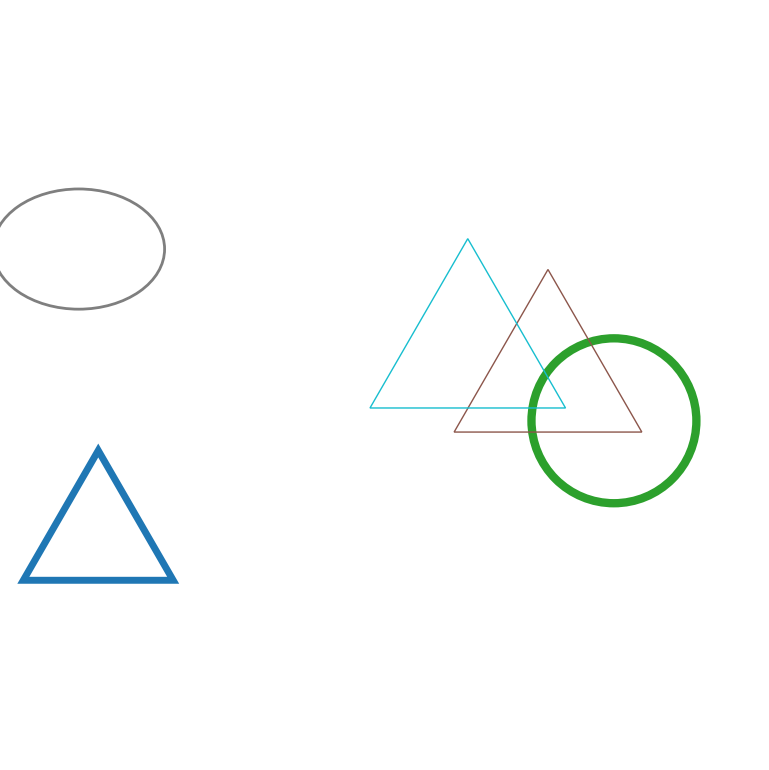[{"shape": "triangle", "thickness": 2.5, "radius": 0.56, "center": [0.128, 0.303]}, {"shape": "circle", "thickness": 3, "radius": 0.54, "center": [0.797, 0.454]}, {"shape": "triangle", "thickness": 0.5, "radius": 0.7, "center": [0.712, 0.509]}, {"shape": "oval", "thickness": 1, "radius": 0.56, "center": [0.102, 0.677]}, {"shape": "triangle", "thickness": 0.5, "radius": 0.73, "center": [0.607, 0.543]}]